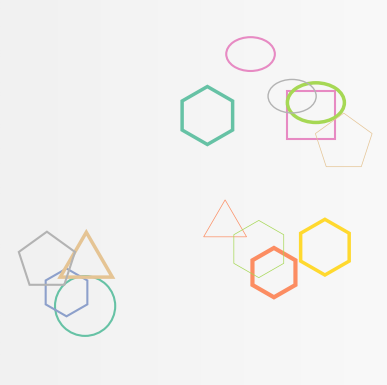[{"shape": "circle", "thickness": 1.5, "radius": 0.39, "center": [0.22, 0.205]}, {"shape": "hexagon", "thickness": 2.5, "radius": 0.38, "center": [0.535, 0.7]}, {"shape": "hexagon", "thickness": 3, "radius": 0.32, "center": [0.707, 0.292]}, {"shape": "triangle", "thickness": 0.5, "radius": 0.32, "center": [0.581, 0.417]}, {"shape": "hexagon", "thickness": 1.5, "radius": 0.31, "center": [0.172, 0.24]}, {"shape": "square", "thickness": 1.5, "radius": 0.31, "center": [0.802, 0.701]}, {"shape": "oval", "thickness": 1.5, "radius": 0.31, "center": [0.647, 0.86]}, {"shape": "oval", "thickness": 2.5, "radius": 0.37, "center": [0.815, 0.733]}, {"shape": "hexagon", "thickness": 0.5, "radius": 0.37, "center": [0.668, 0.353]}, {"shape": "hexagon", "thickness": 2.5, "radius": 0.36, "center": [0.838, 0.358]}, {"shape": "pentagon", "thickness": 0.5, "radius": 0.38, "center": [0.887, 0.629]}, {"shape": "triangle", "thickness": 2.5, "radius": 0.39, "center": [0.223, 0.319]}, {"shape": "oval", "thickness": 1, "radius": 0.31, "center": [0.754, 0.75]}, {"shape": "pentagon", "thickness": 1.5, "radius": 0.38, "center": [0.121, 0.322]}]